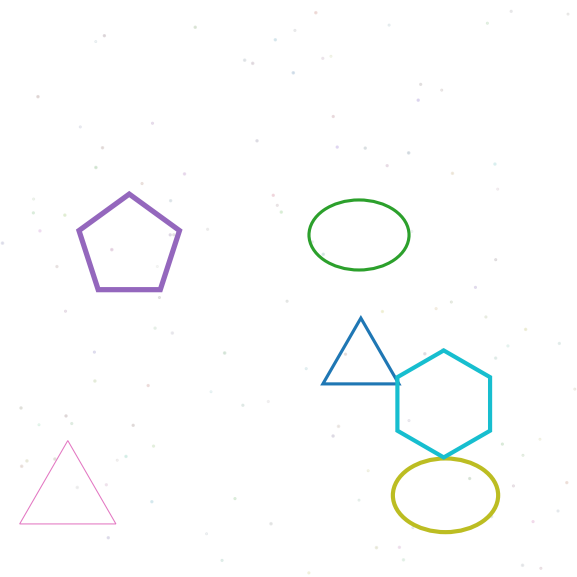[{"shape": "triangle", "thickness": 1.5, "radius": 0.38, "center": [0.625, 0.372]}, {"shape": "oval", "thickness": 1.5, "radius": 0.43, "center": [0.622, 0.592]}, {"shape": "pentagon", "thickness": 2.5, "radius": 0.46, "center": [0.224, 0.572]}, {"shape": "triangle", "thickness": 0.5, "radius": 0.48, "center": [0.117, 0.14]}, {"shape": "oval", "thickness": 2, "radius": 0.46, "center": [0.771, 0.141]}, {"shape": "hexagon", "thickness": 2, "radius": 0.46, "center": [0.768, 0.3]}]